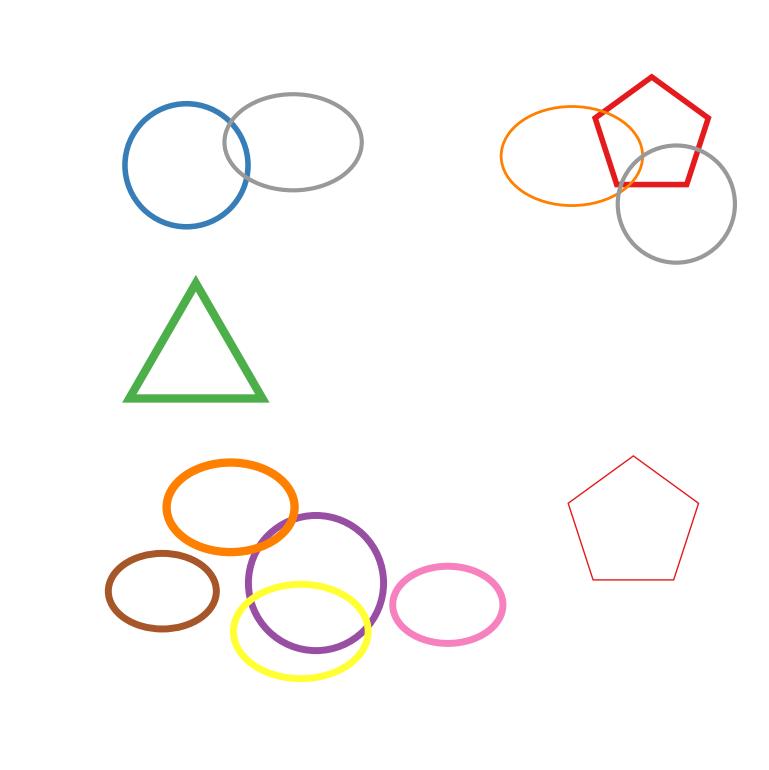[{"shape": "pentagon", "thickness": 0.5, "radius": 0.45, "center": [0.823, 0.319]}, {"shape": "pentagon", "thickness": 2, "radius": 0.39, "center": [0.846, 0.823]}, {"shape": "circle", "thickness": 2, "radius": 0.4, "center": [0.242, 0.785]}, {"shape": "triangle", "thickness": 3, "radius": 0.5, "center": [0.254, 0.532]}, {"shape": "circle", "thickness": 2.5, "radius": 0.44, "center": [0.41, 0.243]}, {"shape": "oval", "thickness": 1, "radius": 0.46, "center": [0.743, 0.797]}, {"shape": "oval", "thickness": 3, "radius": 0.42, "center": [0.299, 0.341]}, {"shape": "oval", "thickness": 2.5, "radius": 0.44, "center": [0.391, 0.18]}, {"shape": "oval", "thickness": 2.5, "radius": 0.35, "center": [0.211, 0.232]}, {"shape": "oval", "thickness": 2.5, "radius": 0.36, "center": [0.582, 0.215]}, {"shape": "circle", "thickness": 1.5, "radius": 0.38, "center": [0.878, 0.735]}, {"shape": "oval", "thickness": 1.5, "radius": 0.45, "center": [0.381, 0.815]}]